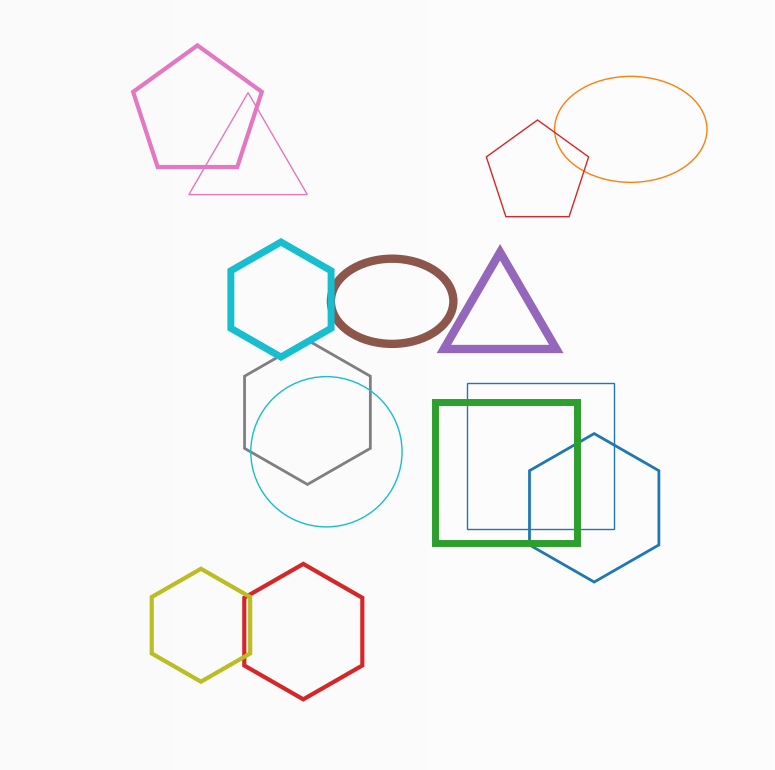[{"shape": "hexagon", "thickness": 1, "radius": 0.48, "center": [0.767, 0.341]}, {"shape": "square", "thickness": 0.5, "radius": 0.47, "center": [0.698, 0.408]}, {"shape": "oval", "thickness": 0.5, "radius": 0.49, "center": [0.814, 0.832]}, {"shape": "square", "thickness": 2.5, "radius": 0.46, "center": [0.653, 0.386]}, {"shape": "pentagon", "thickness": 0.5, "radius": 0.35, "center": [0.694, 0.775]}, {"shape": "hexagon", "thickness": 1.5, "radius": 0.44, "center": [0.391, 0.18]}, {"shape": "triangle", "thickness": 3, "radius": 0.42, "center": [0.645, 0.589]}, {"shape": "oval", "thickness": 3, "radius": 0.4, "center": [0.506, 0.609]}, {"shape": "pentagon", "thickness": 1.5, "radius": 0.44, "center": [0.255, 0.854]}, {"shape": "triangle", "thickness": 0.5, "radius": 0.44, "center": [0.32, 0.791]}, {"shape": "hexagon", "thickness": 1, "radius": 0.47, "center": [0.397, 0.465]}, {"shape": "hexagon", "thickness": 1.5, "radius": 0.37, "center": [0.259, 0.188]}, {"shape": "circle", "thickness": 0.5, "radius": 0.49, "center": [0.421, 0.413]}, {"shape": "hexagon", "thickness": 2.5, "radius": 0.37, "center": [0.363, 0.611]}]